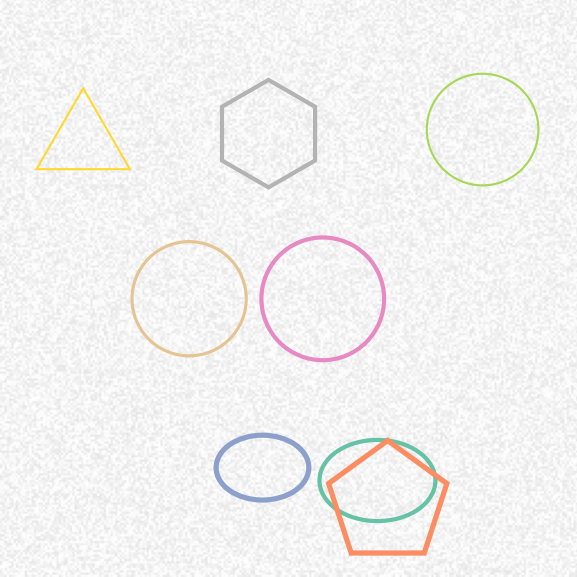[{"shape": "oval", "thickness": 2, "radius": 0.5, "center": [0.654, 0.167]}, {"shape": "pentagon", "thickness": 2.5, "radius": 0.54, "center": [0.671, 0.129]}, {"shape": "oval", "thickness": 2.5, "radius": 0.4, "center": [0.454, 0.189]}, {"shape": "circle", "thickness": 2, "radius": 0.53, "center": [0.559, 0.482]}, {"shape": "circle", "thickness": 1, "radius": 0.48, "center": [0.836, 0.775]}, {"shape": "triangle", "thickness": 1, "radius": 0.47, "center": [0.144, 0.753]}, {"shape": "circle", "thickness": 1.5, "radius": 0.49, "center": [0.327, 0.482]}, {"shape": "hexagon", "thickness": 2, "radius": 0.47, "center": [0.465, 0.768]}]